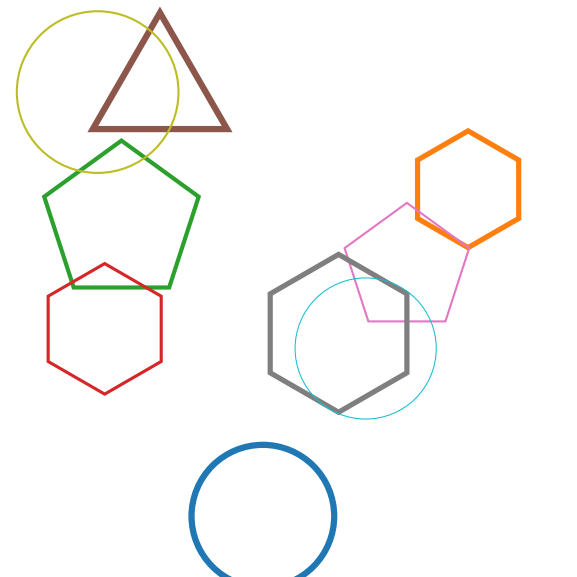[{"shape": "circle", "thickness": 3, "radius": 0.62, "center": [0.455, 0.105]}, {"shape": "hexagon", "thickness": 2.5, "radius": 0.51, "center": [0.811, 0.671]}, {"shape": "pentagon", "thickness": 2, "radius": 0.7, "center": [0.21, 0.615]}, {"shape": "hexagon", "thickness": 1.5, "radius": 0.57, "center": [0.181, 0.43]}, {"shape": "triangle", "thickness": 3, "radius": 0.67, "center": [0.277, 0.843]}, {"shape": "pentagon", "thickness": 1, "radius": 0.57, "center": [0.705, 0.534]}, {"shape": "hexagon", "thickness": 2.5, "radius": 0.68, "center": [0.586, 0.422]}, {"shape": "circle", "thickness": 1, "radius": 0.7, "center": [0.169, 0.84]}, {"shape": "circle", "thickness": 0.5, "radius": 0.61, "center": [0.633, 0.396]}]